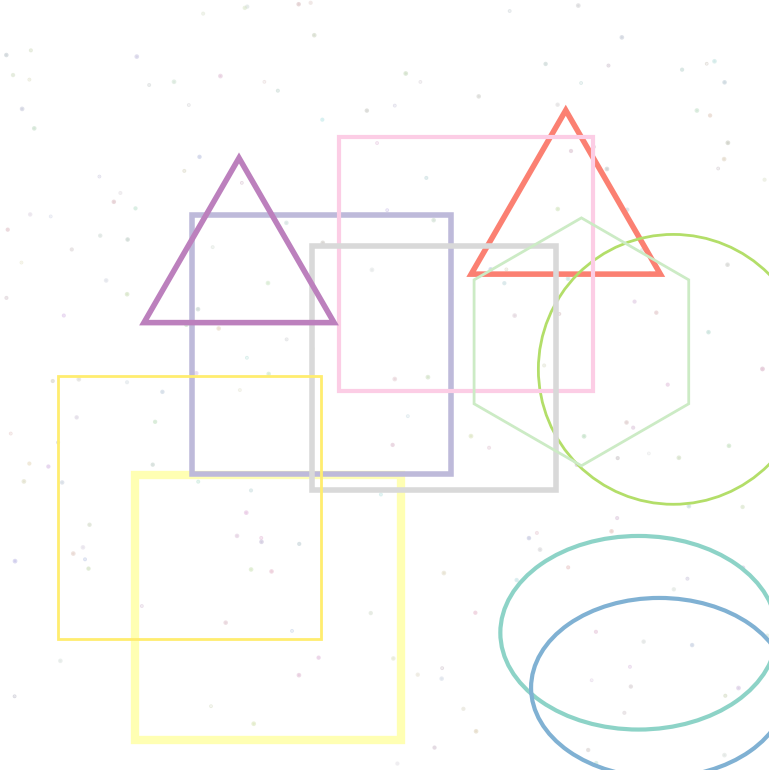[{"shape": "oval", "thickness": 1.5, "radius": 0.9, "center": [0.829, 0.178]}, {"shape": "square", "thickness": 3, "radius": 0.86, "center": [0.348, 0.211]}, {"shape": "square", "thickness": 2, "radius": 0.84, "center": [0.417, 0.553]}, {"shape": "triangle", "thickness": 2, "radius": 0.71, "center": [0.735, 0.715]}, {"shape": "oval", "thickness": 1.5, "radius": 0.83, "center": [0.856, 0.107]}, {"shape": "circle", "thickness": 1, "radius": 0.88, "center": [0.874, 0.52]}, {"shape": "square", "thickness": 1.5, "radius": 0.82, "center": [0.605, 0.657]}, {"shape": "square", "thickness": 2, "radius": 0.79, "center": [0.564, 0.522]}, {"shape": "triangle", "thickness": 2, "radius": 0.71, "center": [0.31, 0.652]}, {"shape": "hexagon", "thickness": 1, "radius": 0.8, "center": [0.755, 0.556]}, {"shape": "square", "thickness": 1, "radius": 0.85, "center": [0.246, 0.341]}]